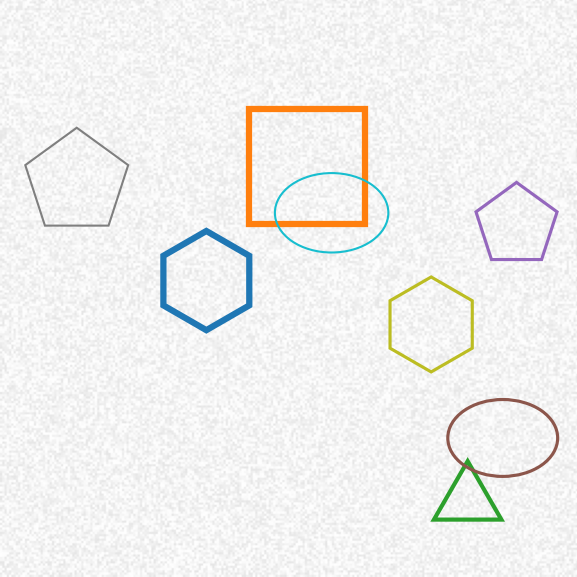[{"shape": "hexagon", "thickness": 3, "radius": 0.43, "center": [0.357, 0.513]}, {"shape": "square", "thickness": 3, "radius": 0.5, "center": [0.531, 0.711]}, {"shape": "triangle", "thickness": 2, "radius": 0.34, "center": [0.81, 0.133]}, {"shape": "pentagon", "thickness": 1.5, "radius": 0.37, "center": [0.894, 0.609]}, {"shape": "oval", "thickness": 1.5, "radius": 0.48, "center": [0.871, 0.241]}, {"shape": "pentagon", "thickness": 1, "radius": 0.47, "center": [0.133, 0.684]}, {"shape": "hexagon", "thickness": 1.5, "radius": 0.41, "center": [0.747, 0.437]}, {"shape": "oval", "thickness": 1, "radius": 0.49, "center": [0.574, 0.631]}]